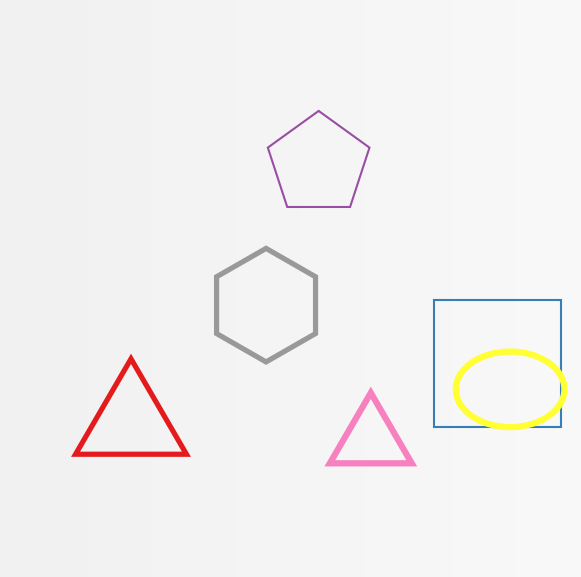[{"shape": "triangle", "thickness": 2.5, "radius": 0.55, "center": [0.225, 0.268]}, {"shape": "square", "thickness": 1, "radius": 0.55, "center": [0.856, 0.37]}, {"shape": "pentagon", "thickness": 1, "radius": 0.46, "center": [0.548, 0.715]}, {"shape": "oval", "thickness": 3, "radius": 0.47, "center": [0.878, 0.325]}, {"shape": "triangle", "thickness": 3, "radius": 0.41, "center": [0.638, 0.238]}, {"shape": "hexagon", "thickness": 2.5, "radius": 0.49, "center": [0.458, 0.471]}]